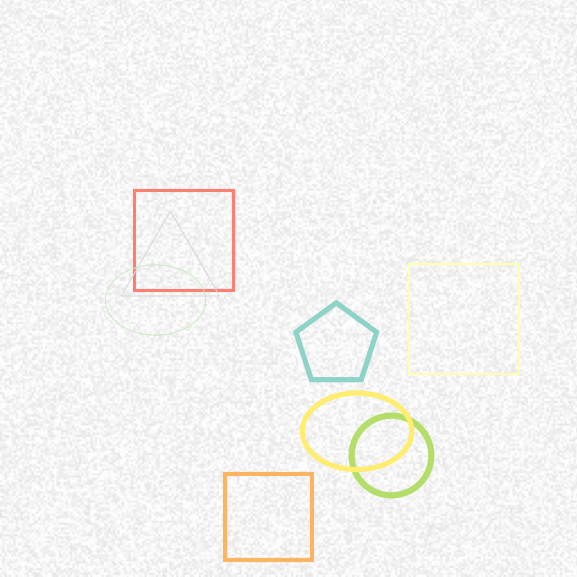[{"shape": "pentagon", "thickness": 2.5, "radius": 0.37, "center": [0.582, 0.401]}, {"shape": "square", "thickness": 1, "radius": 0.48, "center": [0.803, 0.447]}, {"shape": "square", "thickness": 1.5, "radius": 0.43, "center": [0.318, 0.583]}, {"shape": "square", "thickness": 2, "radius": 0.37, "center": [0.465, 0.104]}, {"shape": "circle", "thickness": 3, "radius": 0.35, "center": [0.678, 0.21]}, {"shape": "triangle", "thickness": 0.5, "radius": 0.49, "center": [0.295, 0.536]}, {"shape": "oval", "thickness": 0.5, "radius": 0.43, "center": [0.269, 0.48]}, {"shape": "oval", "thickness": 2.5, "radius": 0.47, "center": [0.618, 0.252]}]